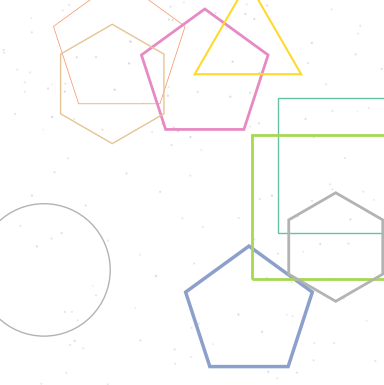[{"shape": "square", "thickness": 1, "radius": 0.88, "center": [0.898, 0.571]}, {"shape": "pentagon", "thickness": 0.5, "radius": 0.9, "center": [0.31, 0.876]}, {"shape": "pentagon", "thickness": 2.5, "radius": 0.87, "center": [0.647, 0.188]}, {"shape": "pentagon", "thickness": 2, "radius": 0.86, "center": [0.532, 0.804]}, {"shape": "square", "thickness": 2, "radius": 0.94, "center": [0.844, 0.462]}, {"shape": "triangle", "thickness": 1.5, "radius": 0.8, "center": [0.644, 0.887]}, {"shape": "hexagon", "thickness": 1, "radius": 0.77, "center": [0.292, 0.782]}, {"shape": "hexagon", "thickness": 2, "radius": 0.7, "center": [0.872, 0.358]}, {"shape": "circle", "thickness": 1, "radius": 0.86, "center": [0.114, 0.299]}]